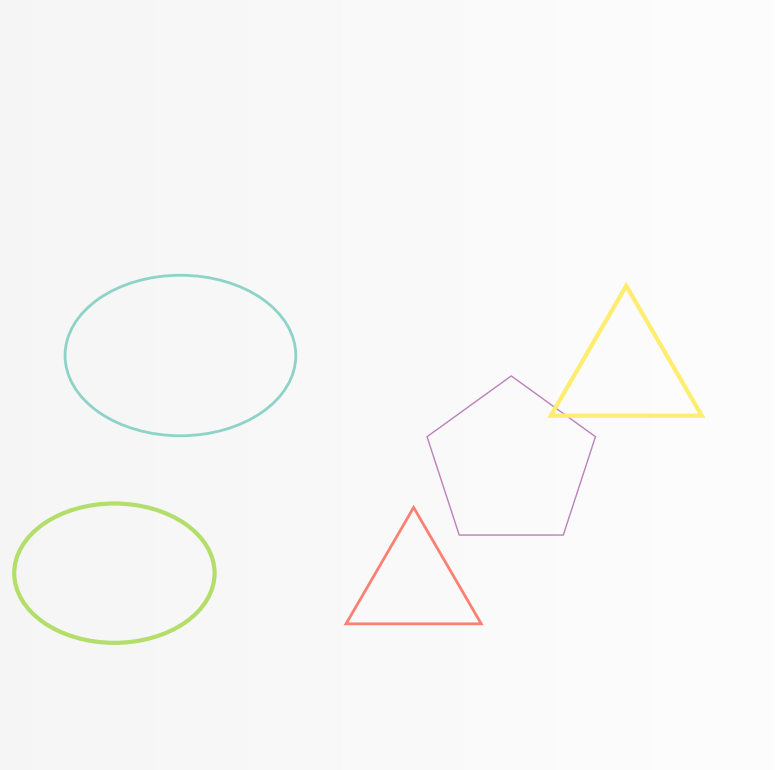[{"shape": "oval", "thickness": 1, "radius": 0.74, "center": [0.233, 0.538]}, {"shape": "triangle", "thickness": 1, "radius": 0.5, "center": [0.534, 0.24]}, {"shape": "oval", "thickness": 1.5, "radius": 0.65, "center": [0.148, 0.256]}, {"shape": "pentagon", "thickness": 0.5, "radius": 0.57, "center": [0.66, 0.398]}, {"shape": "triangle", "thickness": 1.5, "radius": 0.56, "center": [0.808, 0.516]}]